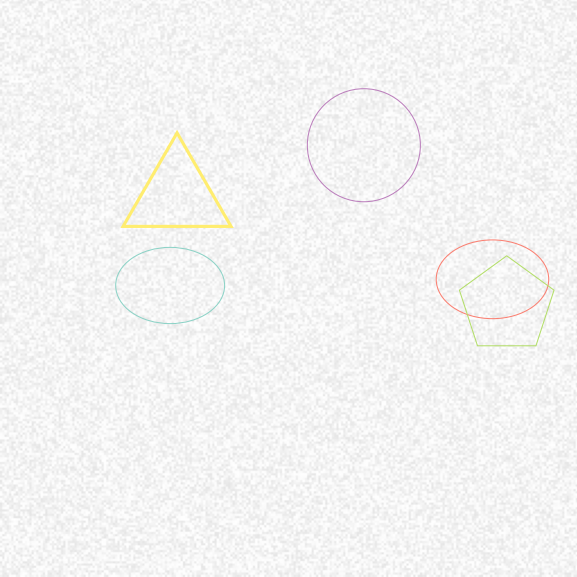[{"shape": "oval", "thickness": 0.5, "radius": 0.47, "center": [0.295, 0.505]}, {"shape": "oval", "thickness": 0.5, "radius": 0.49, "center": [0.853, 0.516]}, {"shape": "pentagon", "thickness": 0.5, "radius": 0.43, "center": [0.877, 0.47]}, {"shape": "circle", "thickness": 0.5, "radius": 0.49, "center": [0.63, 0.748]}, {"shape": "triangle", "thickness": 1.5, "radius": 0.54, "center": [0.307, 0.661]}]